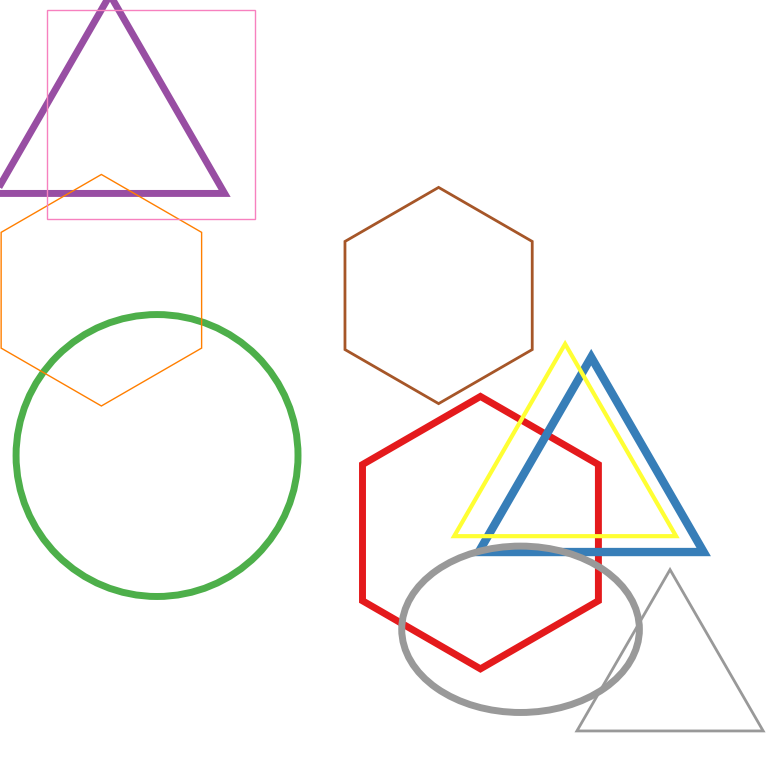[{"shape": "hexagon", "thickness": 2.5, "radius": 0.88, "center": [0.624, 0.308]}, {"shape": "triangle", "thickness": 3, "radius": 0.84, "center": [0.768, 0.367]}, {"shape": "circle", "thickness": 2.5, "radius": 0.92, "center": [0.204, 0.408]}, {"shape": "triangle", "thickness": 2.5, "radius": 0.86, "center": [0.143, 0.835]}, {"shape": "hexagon", "thickness": 0.5, "radius": 0.75, "center": [0.132, 0.623]}, {"shape": "triangle", "thickness": 1.5, "radius": 0.83, "center": [0.734, 0.387]}, {"shape": "hexagon", "thickness": 1, "radius": 0.7, "center": [0.57, 0.616]}, {"shape": "square", "thickness": 0.5, "radius": 0.68, "center": [0.196, 0.851]}, {"shape": "triangle", "thickness": 1, "radius": 0.7, "center": [0.87, 0.121]}, {"shape": "oval", "thickness": 2.5, "radius": 0.77, "center": [0.676, 0.183]}]